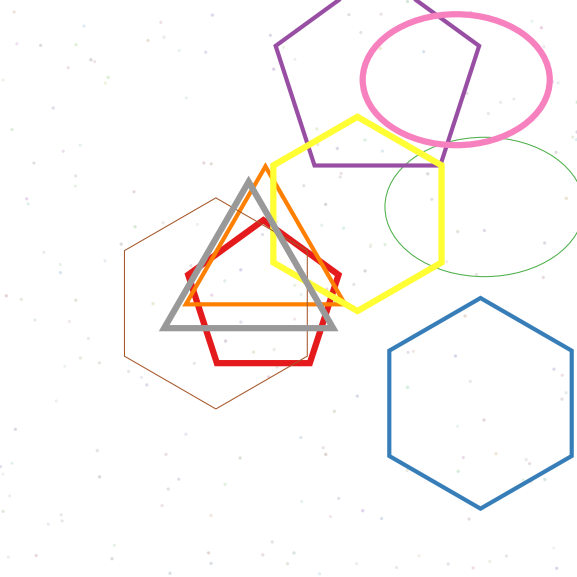[{"shape": "pentagon", "thickness": 3, "radius": 0.68, "center": [0.456, 0.481]}, {"shape": "hexagon", "thickness": 2, "radius": 0.91, "center": [0.832, 0.301]}, {"shape": "oval", "thickness": 0.5, "radius": 0.86, "center": [0.839, 0.641]}, {"shape": "pentagon", "thickness": 2, "radius": 0.93, "center": [0.653, 0.862]}, {"shape": "triangle", "thickness": 2, "radius": 0.8, "center": [0.46, 0.552]}, {"shape": "hexagon", "thickness": 3, "radius": 0.84, "center": [0.619, 0.629]}, {"shape": "hexagon", "thickness": 0.5, "radius": 0.91, "center": [0.374, 0.474]}, {"shape": "oval", "thickness": 3, "radius": 0.81, "center": [0.79, 0.861]}, {"shape": "triangle", "thickness": 3, "radius": 0.84, "center": [0.431, 0.515]}]